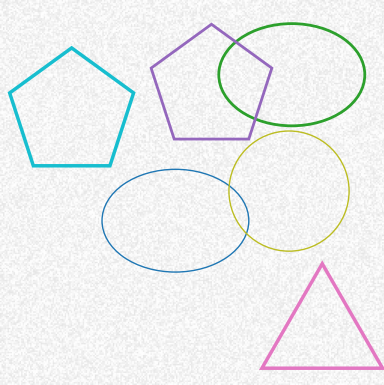[{"shape": "oval", "thickness": 1, "radius": 0.95, "center": [0.456, 0.427]}, {"shape": "oval", "thickness": 2, "radius": 0.95, "center": [0.758, 0.806]}, {"shape": "pentagon", "thickness": 2, "radius": 0.82, "center": [0.549, 0.772]}, {"shape": "triangle", "thickness": 2.5, "radius": 0.9, "center": [0.837, 0.134]}, {"shape": "circle", "thickness": 1, "radius": 0.78, "center": [0.751, 0.504]}, {"shape": "pentagon", "thickness": 2.5, "radius": 0.85, "center": [0.186, 0.706]}]